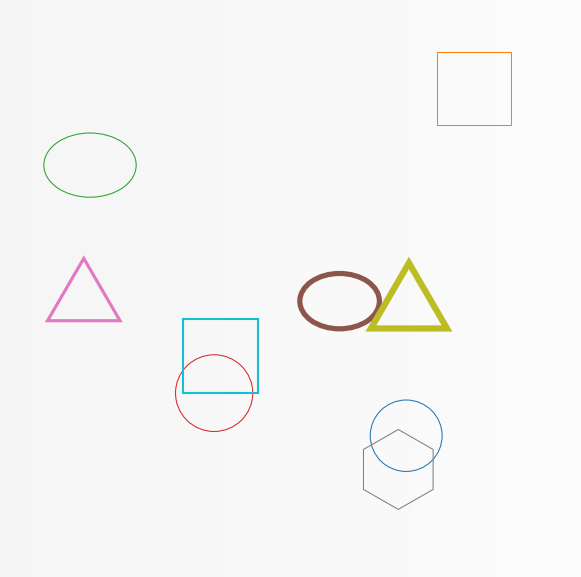[{"shape": "circle", "thickness": 0.5, "radius": 0.31, "center": [0.699, 0.245]}, {"shape": "square", "thickness": 0.5, "radius": 0.32, "center": [0.815, 0.845]}, {"shape": "oval", "thickness": 0.5, "radius": 0.4, "center": [0.155, 0.713]}, {"shape": "circle", "thickness": 0.5, "radius": 0.33, "center": [0.368, 0.318]}, {"shape": "oval", "thickness": 2.5, "radius": 0.34, "center": [0.584, 0.478]}, {"shape": "triangle", "thickness": 1.5, "radius": 0.36, "center": [0.144, 0.48]}, {"shape": "hexagon", "thickness": 0.5, "radius": 0.35, "center": [0.685, 0.186]}, {"shape": "triangle", "thickness": 3, "radius": 0.38, "center": [0.704, 0.468]}, {"shape": "square", "thickness": 1, "radius": 0.32, "center": [0.38, 0.382]}]